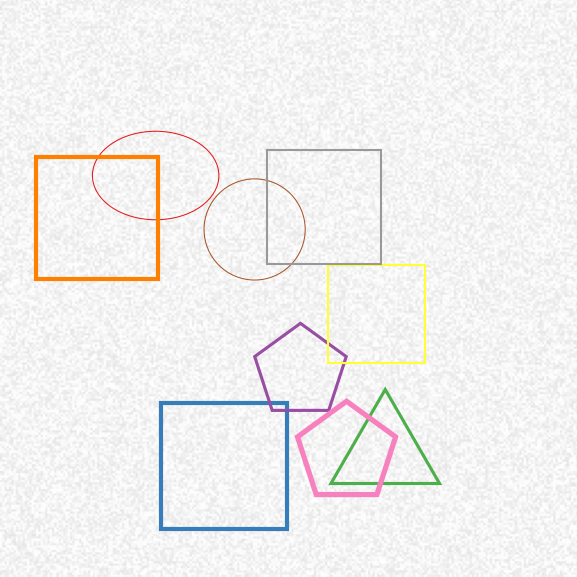[{"shape": "oval", "thickness": 0.5, "radius": 0.55, "center": [0.27, 0.695]}, {"shape": "square", "thickness": 2, "radius": 0.55, "center": [0.387, 0.193]}, {"shape": "triangle", "thickness": 1.5, "radius": 0.54, "center": [0.667, 0.216]}, {"shape": "pentagon", "thickness": 1.5, "radius": 0.42, "center": [0.52, 0.356]}, {"shape": "square", "thickness": 2, "radius": 0.53, "center": [0.168, 0.622]}, {"shape": "square", "thickness": 1, "radius": 0.42, "center": [0.652, 0.455]}, {"shape": "circle", "thickness": 0.5, "radius": 0.44, "center": [0.441, 0.602]}, {"shape": "pentagon", "thickness": 2.5, "radius": 0.45, "center": [0.6, 0.215]}, {"shape": "square", "thickness": 1, "radius": 0.5, "center": [0.561, 0.641]}]